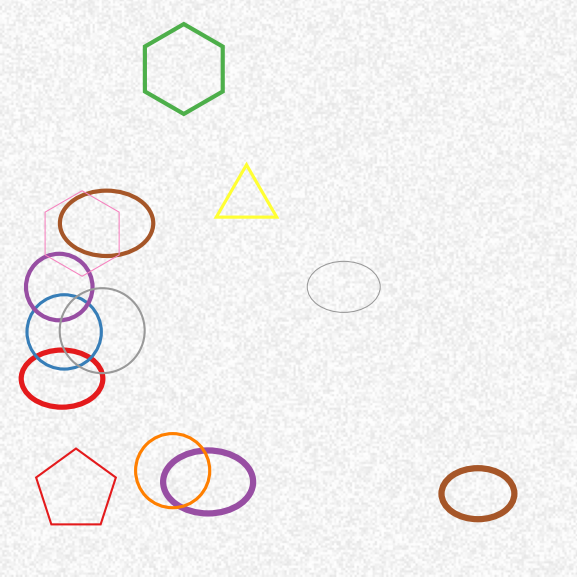[{"shape": "oval", "thickness": 2.5, "radius": 0.35, "center": [0.107, 0.344]}, {"shape": "pentagon", "thickness": 1, "radius": 0.36, "center": [0.132, 0.15]}, {"shape": "circle", "thickness": 1.5, "radius": 0.32, "center": [0.111, 0.424]}, {"shape": "hexagon", "thickness": 2, "radius": 0.39, "center": [0.318, 0.88]}, {"shape": "circle", "thickness": 2, "radius": 0.29, "center": [0.103, 0.502]}, {"shape": "oval", "thickness": 3, "radius": 0.39, "center": [0.36, 0.165]}, {"shape": "circle", "thickness": 1.5, "radius": 0.32, "center": [0.299, 0.184]}, {"shape": "triangle", "thickness": 1.5, "radius": 0.3, "center": [0.427, 0.653]}, {"shape": "oval", "thickness": 3, "radius": 0.32, "center": [0.828, 0.144]}, {"shape": "oval", "thickness": 2, "radius": 0.4, "center": [0.185, 0.612]}, {"shape": "hexagon", "thickness": 0.5, "radius": 0.37, "center": [0.142, 0.595]}, {"shape": "oval", "thickness": 0.5, "radius": 0.32, "center": [0.595, 0.502]}, {"shape": "circle", "thickness": 1, "radius": 0.37, "center": [0.177, 0.427]}]